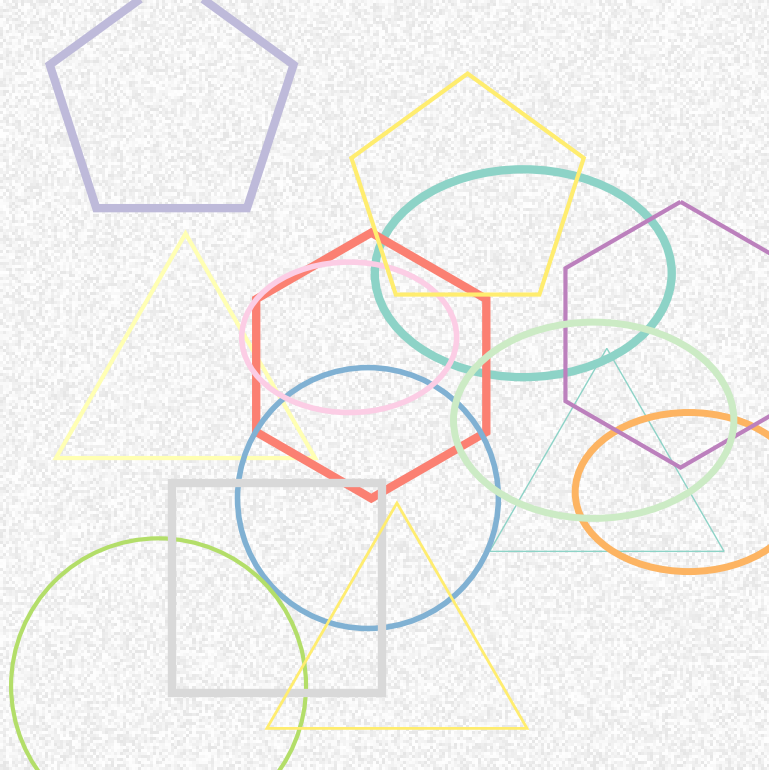[{"shape": "oval", "thickness": 3, "radius": 0.96, "center": [0.68, 0.645]}, {"shape": "triangle", "thickness": 0.5, "radius": 0.88, "center": [0.788, 0.372]}, {"shape": "triangle", "thickness": 1.5, "radius": 0.97, "center": [0.241, 0.502]}, {"shape": "pentagon", "thickness": 3, "radius": 0.83, "center": [0.223, 0.864]}, {"shape": "hexagon", "thickness": 3, "radius": 0.86, "center": [0.482, 0.525]}, {"shape": "circle", "thickness": 2, "radius": 0.85, "center": [0.478, 0.353]}, {"shape": "oval", "thickness": 2.5, "radius": 0.74, "center": [0.895, 0.361]}, {"shape": "circle", "thickness": 1.5, "radius": 0.96, "center": [0.206, 0.109]}, {"shape": "oval", "thickness": 2, "radius": 0.7, "center": [0.453, 0.562]}, {"shape": "square", "thickness": 3, "radius": 0.68, "center": [0.359, 0.237]}, {"shape": "hexagon", "thickness": 1.5, "radius": 0.86, "center": [0.884, 0.565]}, {"shape": "oval", "thickness": 2.5, "radius": 0.91, "center": [0.771, 0.454]}, {"shape": "pentagon", "thickness": 1.5, "radius": 0.79, "center": [0.607, 0.746]}, {"shape": "triangle", "thickness": 1, "radius": 0.98, "center": [0.515, 0.152]}]